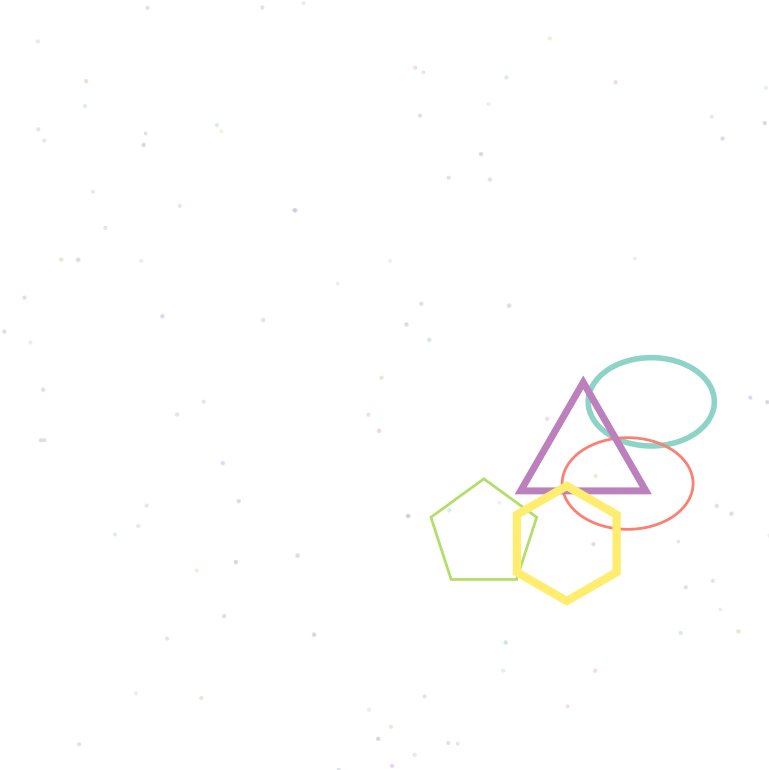[{"shape": "oval", "thickness": 2, "radius": 0.41, "center": [0.846, 0.478]}, {"shape": "oval", "thickness": 1, "radius": 0.43, "center": [0.815, 0.372]}, {"shape": "pentagon", "thickness": 1, "radius": 0.36, "center": [0.628, 0.306]}, {"shape": "triangle", "thickness": 2.5, "radius": 0.47, "center": [0.757, 0.409]}, {"shape": "hexagon", "thickness": 3, "radius": 0.37, "center": [0.736, 0.294]}]